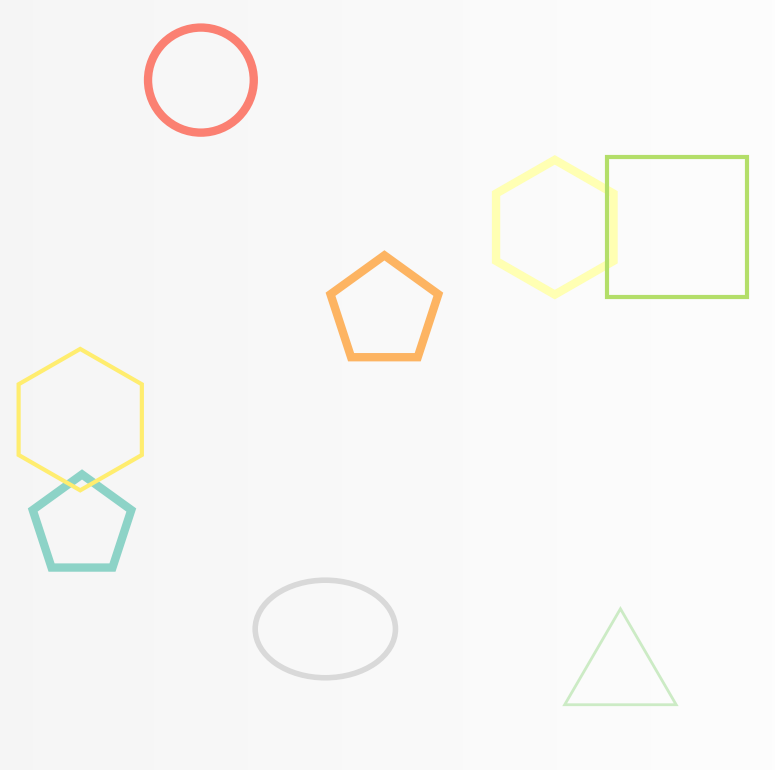[{"shape": "pentagon", "thickness": 3, "radius": 0.33, "center": [0.106, 0.317]}, {"shape": "hexagon", "thickness": 3, "radius": 0.44, "center": [0.716, 0.705]}, {"shape": "circle", "thickness": 3, "radius": 0.34, "center": [0.259, 0.896]}, {"shape": "pentagon", "thickness": 3, "radius": 0.37, "center": [0.496, 0.595]}, {"shape": "square", "thickness": 1.5, "radius": 0.45, "center": [0.874, 0.705]}, {"shape": "oval", "thickness": 2, "radius": 0.45, "center": [0.42, 0.183]}, {"shape": "triangle", "thickness": 1, "radius": 0.42, "center": [0.801, 0.126]}, {"shape": "hexagon", "thickness": 1.5, "radius": 0.46, "center": [0.104, 0.455]}]